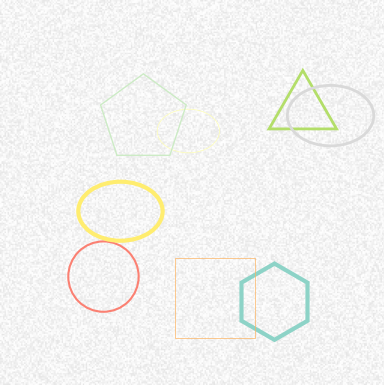[{"shape": "hexagon", "thickness": 3, "radius": 0.5, "center": [0.713, 0.216]}, {"shape": "oval", "thickness": 0.5, "radius": 0.4, "center": [0.489, 0.66]}, {"shape": "circle", "thickness": 1.5, "radius": 0.46, "center": [0.269, 0.282]}, {"shape": "square", "thickness": 0.5, "radius": 0.52, "center": [0.559, 0.226]}, {"shape": "triangle", "thickness": 2, "radius": 0.51, "center": [0.787, 0.716]}, {"shape": "oval", "thickness": 2, "radius": 0.56, "center": [0.859, 0.7]}, {"shape": "pentagon", "thickness": 1, "radius": 0.58, "center": [0.372, 0.691]}, {"shape": "oval", "thickness": 3, "radius": 0.55, "center": [0.313, 0.451]}]